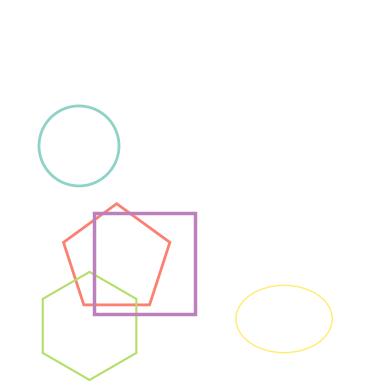[{"shape": "circle", "thickness": 2, "radius": 0.52, "center": [0.205, 0.621]}, {"shape": "pentagon", "thickness": 2, "radius": 0.73, "center": [0.303, 0.326]}, {"shape": "hexagon", "thickness": 1.5, "radius": 0.7, "center": [0.233, 0.153]}, {"shape": "square", "thickness": 2.5, "radius": 0.65, "center": [0.376, 0.316]}, {"shape": "oval", "thickness": 1, "radius": 0.63, "center": [0.738, 0.171]}]